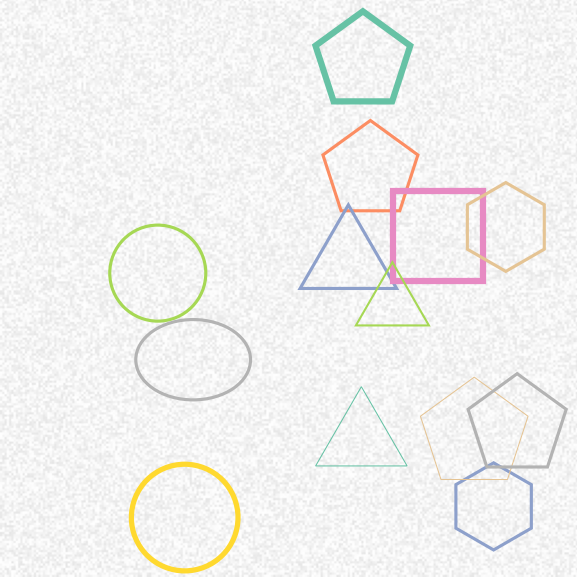[{"shape": "triangle", "thickness": 0.5, "radius": 0.46, "center": [0.626, 0.238]}, {"shape": "pentagon", "thickness": 3, "radius": 0.43, "center": [0.628, 0.893]}, {"shape": "pentagon", "thickness": 1.5, "radius": 0.43, "center": [0.641, 0.704]}, {"shape": "hexagon", "thickness": 1.5, "radius": 0.38, "center": [0.855, 0.122]}, {"shape": "triangle", "thickness": 1.5, "radius": 0.48, "center": [0.603, 0.548]}, {"shape": "square", "thickness": 3, "radius": 0.39, "center": [0.759, 0.591]}, {"shape": "triangle", "thickness": 1, "radius": 0.36, "center": [0.679, 0.472]}, {"shape": "circle", "thickness": 1.5, "radius": 0.42, "center": [0.273, 0.526]}, {"shape": "circle", "thickness": 2.5, "radius": 0.46, "center": [0.32, 0.103]}, {"shape": "pentagon", "thickness": 0.5, "radius": 0.49, "center": [0.821, 0.248]}, {"shape": "hexagon", "thickness": 1.5, "radius": 0.38, "center": [0.876, 0.606]}, {"shape": "oval", "thickness": 1.5, "radius": 0.5, "center": [0.334, 0.376]}, {"shape": "pentagon", "thickness": 1.5, "radius": 0.45, "center": [0.896, 0.263]}]